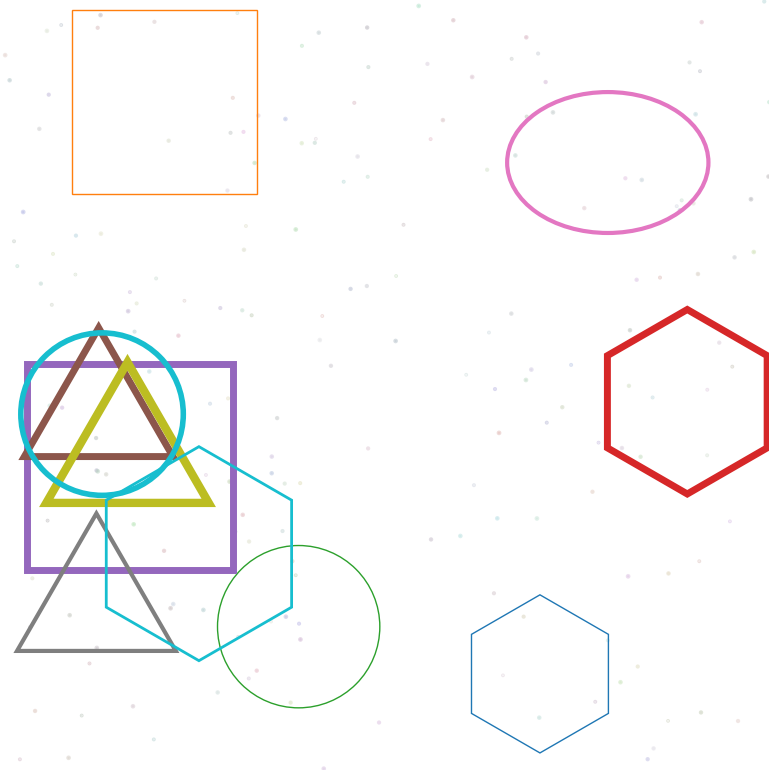[{"shape": "hexagon", "thickness": 0.5, "radius": 0.51, "center": [0.701, 0.125]}, {"shape": "square", "thickness": 0.5, "radius": 0.6, "center": [0.214, 0.868]}, {"shape": "circle", "thickness": 0.5, "radius": 0.53, "center": [0.388, 0.186]}, {"shape": "hexagon", "thickness": 2.5, "radius": 0.6, "center": [0.893, 0.478]}, {"shape": "square", "thickness": 2.5, "radius": 0.67, "center": [0.169, 0.394]}, {"shape": "triangle", "thickness": 2.5, "radius": 0.56, "center": [0.128, 0.463]}, {"shape": "oval", "thickness": 1.5, "radius": 0.65, "center": [0.789, 0.789]}, {"shape": "triangle", "thickness": 1.5, "radius": 0.6, "center": [0.125, 0.214]}, {"shape": "triangle", "thickness": 3, "radius": 0.61, "center": [0.166, 0.408]}, {"shape": "circle", "thickness": 2, "radius": 0.53, "center": [0.133, 0.462]}, {"shape": "hexagon", "thickness": 1, "radius": 0.69, "center": [0.258, 0.281]}]